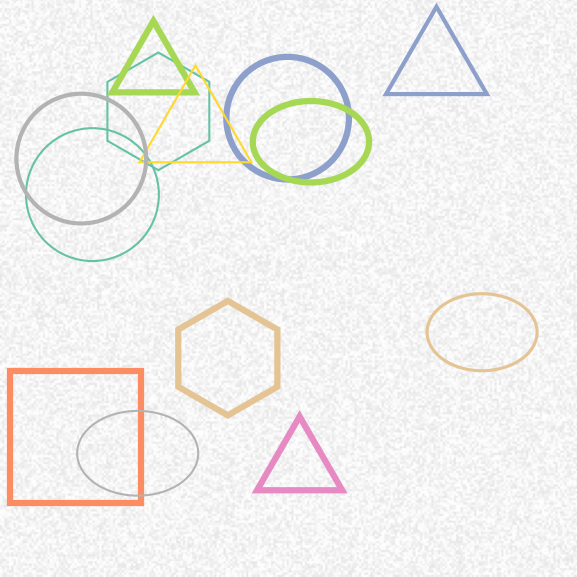[{"shape": "circle", "thickness": 1, "radius": 0.58, "center": [0.16, 0.662]}, {"shape": "hexagon", "thickness": 1, "radius": 0.51, "center": [0.274, 0.806]}, {"shape": "square", "thickness": 3, "radius": 0.57, "center": [0.131, 0.243]}, {"shape": "circle", "thickness": 3, "radius": 0.53, "center": [0.498, 0.795]}, {"shape": "triangle", "thickness": 2, "radius": 0.5, "center": [0.756, 0.887]}, {"shape": "triangle", "thickness": 3, "radius": 0.43, "center": [0.519, 0.193]}, {"shape": "oval", "thickness": 3, "radius": 0.5, "center": [0.538, 0.754]}, {"shape": "triangle", "thickness": 3, "radius": 0.41, "center": [0.266, 0.88]}, {"shape": "triangle", "thickness": 1, "radius": 0.56, "center": [0.338, 0.774]}, {"shape": "oval", "thickness": 1.5, "radius": 0.48, "center": [0.835, 0.424]}, {"shape": "hexagon", "thickness": 3, "radius": 0.5, "center": [0.394, 0.379]}, {"shape": "circle", "thickness": 2, "radius": 0.56, "center": [0.141, 0.725]}, {"shape": "oval", "thickness": 1, "radius": 0.52, "center": [0.238, 0.214]}]